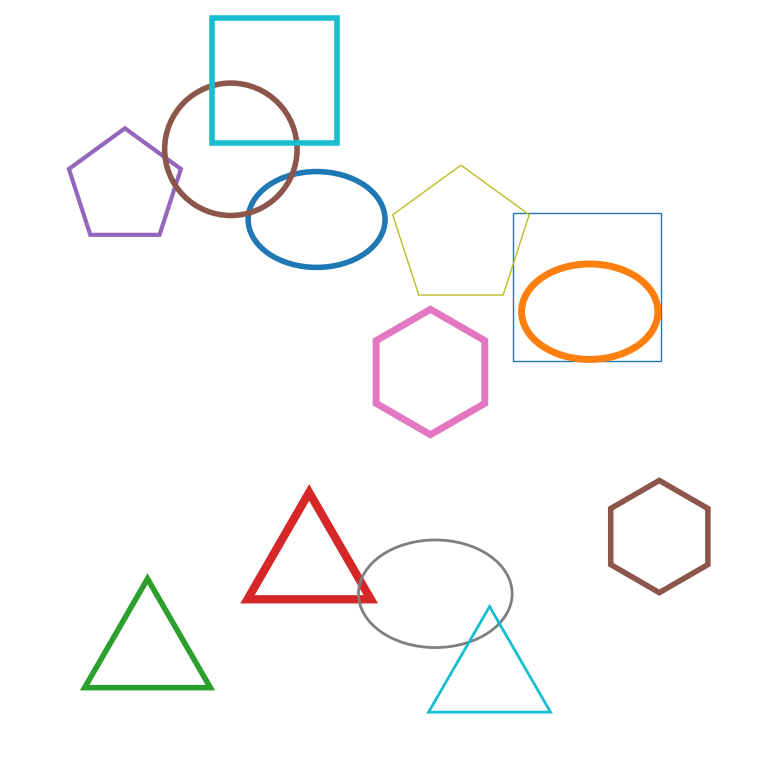[{"shape": "square", "thickness": 0.5, "radius": 0.48, "center": [0.763, 0.627]}, {"shape": "oval", "thickness": 2, "radius": 0.44, "center": [0.411, 0.715]}, {"shape": "oval", "thickness": 2.5, "radius": 0.44, "center": [0.766, 0.595]}, {"shape": "triangle", "thickness": 2, "radius": 0.47, "center": [0.192, 0.154]}, {"shape": "triangle", "thickness": 3, "radius": 0.46, "center": [0.402, 0.268]}, {"shape": "pentagon", "thickness": 1.5, "radius": 0.38, "center": [0.162, 0.757]}, {"shape": "circle", "thickness": 2, "radius": 0.43, "center": [0.3, 0.806]}, {"shape": "hexagon", "thickness": 2, "radius": 0.36, "center": [0.856, 0.303]}, {"shape": "hexagon", "thickness": 2.5, "radius": 0.41, "center": [0.559, 0.517]}, {"shape": "oval", "thickness": 1, "radius": 0.5, "center": [0.565, 0.229]}, {"shape": "pentagon", "thickness": 0.5, "radius": 0.47, "center": [0.599, 0.692]}, {"shape": "triangle", "thickness": 1, "radius": 0.46, "center": [0.636, 0.121]}, {"shape": "square", "thickness": 2, "radius": 0.4, "center": [0.357, 0.896]}]